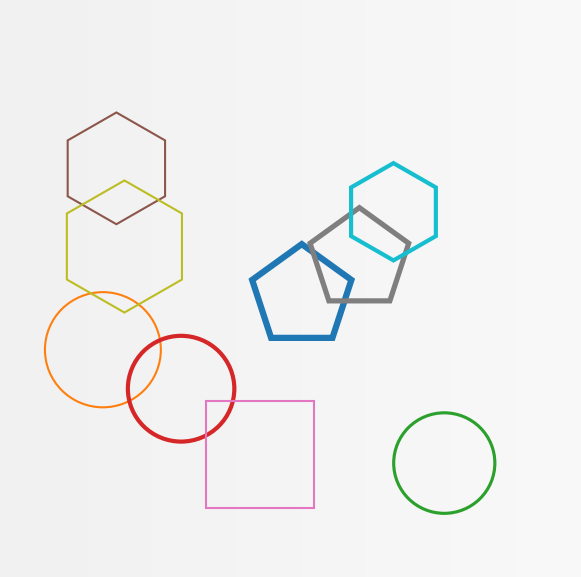[{"shape": "pentagon", "thickness": 3, "radius": 0.45, "center": [0.519, 0.487]}, {"shape": "circle", "thickness": 1, "radius": 0.5, "center": [0.177, 0.394]}, {"shape": "circle", "thickness": 1.5, "radius": 0.44, "center": [0.764, 0.197]}, {"shape": "circle", "thickness": 2, "radius": 0.46, "center": [0.312, 0.326]}, {"shape": "hexagon", "thickness": 1, "radius": 0.48, "center": [0.2, 0.708]}, {"shape": "square", "thickness": 1, "radius": 0.46, "center": [0.447, 0.212]}, {"shape": "pentagon", "thickness": 2.5, "radius": 0.45, "center": [0.618, 0.55]}, {"shape": "hexagon", "thickness": 1, "radius": 0.57, "center": [0.214, 0.572]}, {"shape": "hexagon", "thickness": 2, "radius": 0.42, "center": [0.677, 0.632]}]